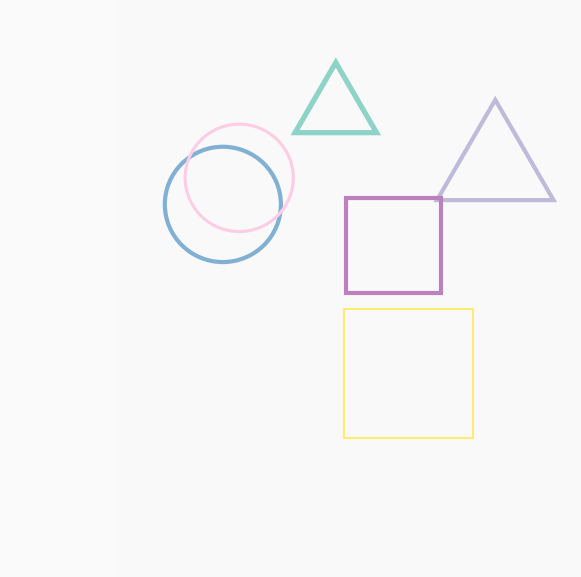[{"shape": "triangle", "thickness": 2.5, "radius": 0.4, "center": [0.578, 0.81]}, {"shape": "triangle", "thickness": 2, "radius": 0.58, "center": [0.852, 0.71]}, {"shape": "circle", "thickness": 2, "radius": 0.5, "center": [0.383, 0.645]}, {"shape": "circle", "thickness": 1.5, "radius": 0.46, "center": [0.412, 0.691]}, {"shape": "square", "thickness": 2, "radius": 0.41, "center": [0.677, 0.574]}, {"shape": "square", "thickness": 1, "radius": 0.56, "center": [0.702, 0.353]}]